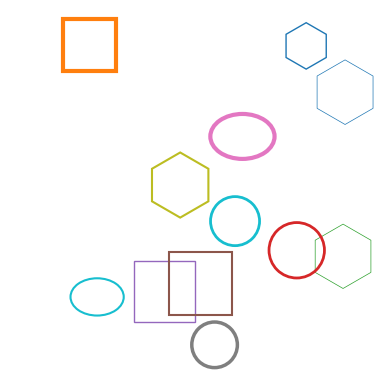[{"shape": "hexagon", "thickness": 1, "radius": 0.3, "center": [0.795, 0.881]}, {"shape": "hexagon", "thickness": 0.5, "radius": 0.42, "center": [0.896, 0.761]}, {"shape": "square", "thickness": 3, "radius": 0.34, "center": [0.232, 0.884]}, {"shape": "hexagon", "thickness": 0.5, "radius": 0.42, "center": [0.891, 0.334]}, {"shape": "circle", "thickness": 2, "radius": 0.36, "center": [0.771, 0.35]}, {"shape": "square", "thickness": 1, "radius": 0.39, "center": [0.427, 0.244]}, {"shape": "square", "thickness": 1.5, "radius": 0.41, "center": [0.522, 0.263]}, {"shape": "oval", "thickness": 3, "radius": 0.42, "center": [0.63, 0.646]}, {"shape": "circle", "thickness": 2.5, "radius": 0.3, "center": [0.557, 0.104]}, {"shape": "hexagon", "thickness": 1.5, "radius": 0.42, "center": [0.468, 0.519]}, {"shape": "circle", "thickness": 2, "radius": 0.32, "center": [0.611, 0.426]}, {"shape": "oval", "thickness": 1.5, "radius": 0.35, "center": [0.252, 0.229]}]